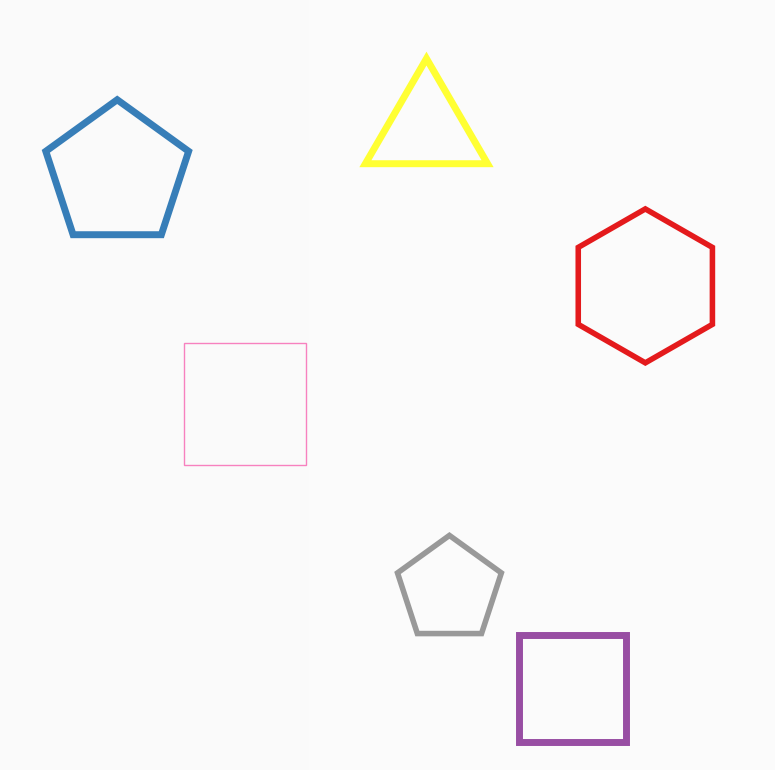[{"shape": "hexagon", "thickness": 2, "radius": 0.5, "center": [0.833, 0.629]}, {"shape": "pentagon", "thickness": 2.5, "radius": 0.48, "center": [0.151, 0.774]}, {"shape": "square", "thickness": 2.5, "radius": 0.35, "center": [0.738, 0.106]}, {"shape": "triangle", "thickness": 2.5, "radius": 0.46, "center": [0.55, 0.833]}, {"shape": "square", "thickness": 0.5, "radius": 0.39, "center": [0.316, 0.476]}, {"shape": "pentagon", "thickness": 2, "radius": 0.35, "center": [0.58, 0.234]}]